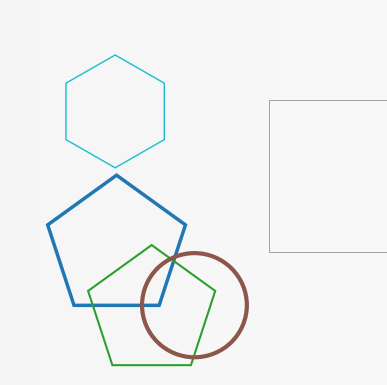[{"shape": "pentagon", "thickness": 2.5, "radius": 0.93, "center": [0.301, 0.358]}, {"shape": "pentagon", "thickness": 1.5, "radius": 0.86, "center": [0.391, 0.191]}, {"shape": "circle", "thickness": 3, "radius": 0.68, "center": [0.502, 0.207]}, {"shape": "square", "thickness": 0.5, "radius": 0.98, "center": [0.891, 0.543]}, {"shape": "hexagon", "thickness": 1, "radius": 0.73, "center": [0.297, 0.711]}]